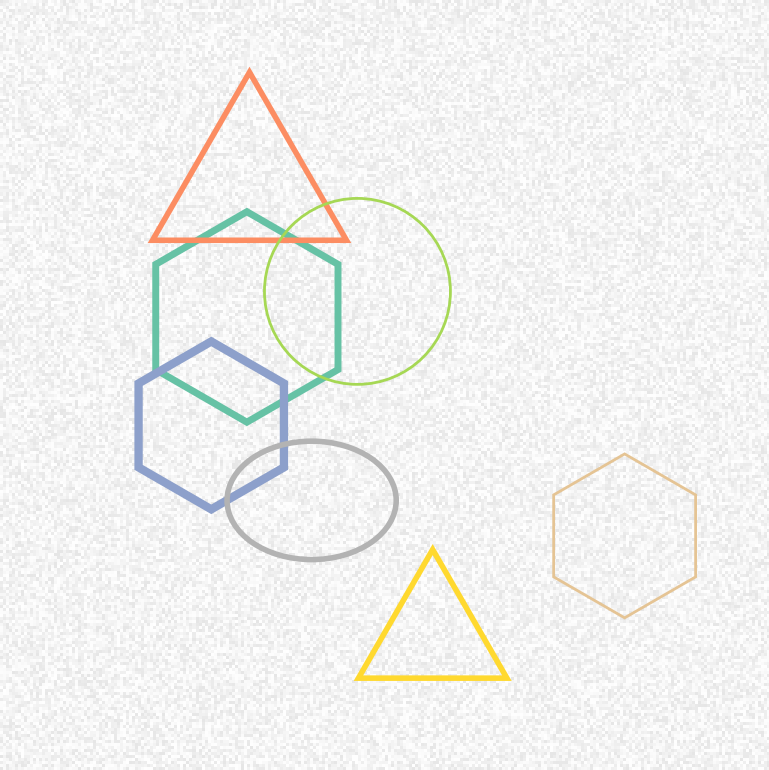[{"shape": "hexagon", "thickness": 2.5, "radius": 0.68, "center": [0.321, 0.588]}, {"shape": "triangle", "thickness": 2, "radius": 0.73, "center": [0.324, 0.761]}, {"shape": "hexagon", "thickness": 3, "radius": 0.55, "center": [0.274, 0.448]}, {"shape": "circle", "thickness": 1, "radius": 0.6, "center": [0.464, 0.622]}, {"shape": "triangle", "thickness": 2, "radius": 0.56, "center": [0.562, 0.175]}, {"shape": "hexagon", "thickness": 1, "radius": 0.53, "center": [0.811, 0.304]}, {"shape": "oval", "thickness": 2, "radius": 0.55, "center": [0.405, 0.35]}]